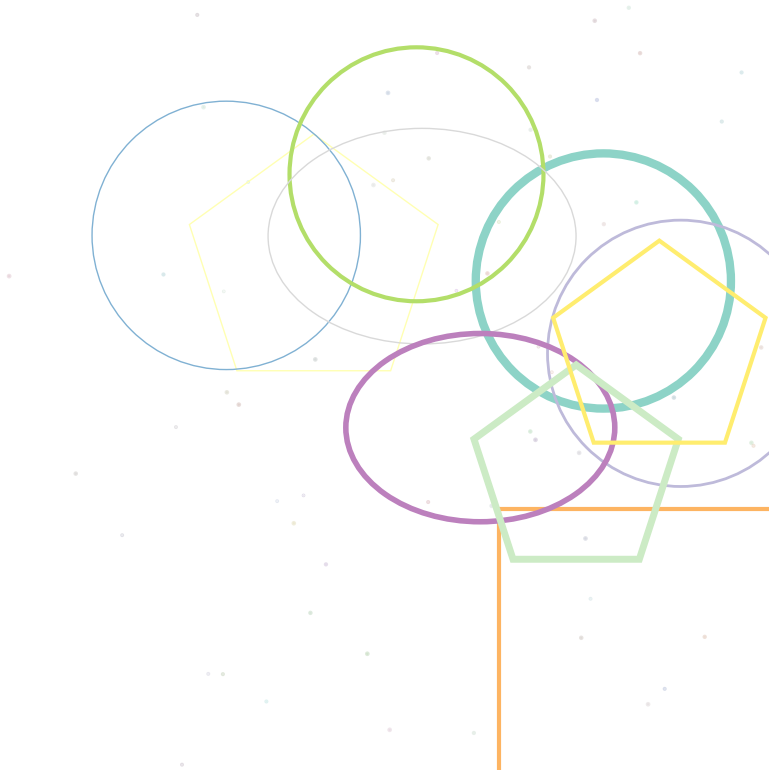[{"shape": "circle", "thickness": 3, "radius": 0.83, "center": [0.784, 0.635]}, {"shape": "pentagon", "thickness": 0.5, "radius": 0.85, "center": [0.407, 0.656]}, {"shape": "circle", "thickness": 1, "radius": 0.86, "center": [0.884, 0.541]}, {"shape": "circle", "thickness": 0.5, "radius": 0.87, "center": [0.294, 0.694]}, {"shape": "square", "thickness": 1.5, "radius": 0.95, "center": [0.839, 0.149]}, {"shape": "circle", "thickness": 1.5, "radius": 0.82, "center": [0.541, 0.774]}, {"shape": "oval", "thickness": 0.5, "radius": 1.0, "center": [0.548, 0.693]}, {"shape": "oval", "thickness": 2, "radius": 0.87, "center": [0.624, 0.445]}, {"shape": "pentagon", "thickness": 2.5, "radius": 0.7, "center": [0.748, 0.387]}, {"shape": "pentagon", "thickness": 1.5, "radius": 0.73, "center": [0.856, 0.542]}]